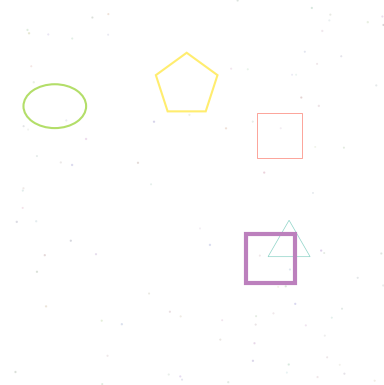[{"shape": "triangle", "thickness": 0.5, "radius": 0.32, "center": [0.751, 0.365]}, {"shape": "square", "thickness": 0.5, "radius": 0.29, "center": [0.727, 0.648]}, {"shape": "oval", "thickness": 1.5, "radius": 0.41, "center": [0.142, 0.724]}, {"shape": "square", "thickness": 3, "radius": 0.32, "center": [0.703, 0.328]}, {"shape": "pentagon", "thickness": 1.5, "radius": 0.42, "center": [0.485, 0.779]}]